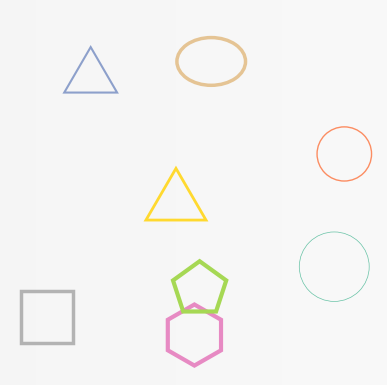[{"shape": "circle", "thickness": 0.5, "radius": 0.45, "center": [0.863, 0.307]}, {"shape": "circle", "thickness": 1, "radius": 0.35, "center": [0.889, 0.6]}, {"shape": "triangle", "thickness": 1.5, "radius": 0.39, "center": [0.234, 0.799]}, {"shape": "hexagon", "thickness": 3, "radius": 0.4, "center": [0.502, 0.13]}, {"shape": "pentagon", "thickness": 3, "radius": 0.36, "center": [0.515, 0.249]}, {"shape": "triangle", "thickness": 2, "radius": 0.45, "center": [0.454, 0.473]}, {"shape": "oval", "thickness": 2.5, "radius": 0.44, "center": [0.545, 0.84]}, {"shape": "square", "thickness": 2.5, "radius": 0.34, "center": [0.122, 0.177]}]